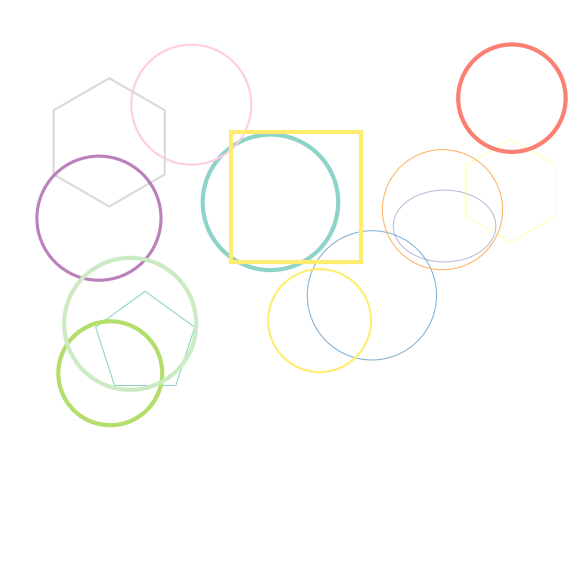[{"shape": "circle", "thickness": 2, "radius": 0.59, "center": [0.468, 0.649]}, {"shape": "pentagon", "thickness": 0.5, "radius": 0.45, "center": [0.251, 0.405]}, {"shape": "hexagon", "thickness": 0.5, "radius": 0.44, "center": [0.885, 0.669]}, {"shape": "oval", "thickness": 0.5, "radius": 0.44, "center": [0.77, 0.608]}, {"shape": "circle", "thickness": 2, "radius": 0.47, "center": [0.886, 0.829]}, {"shape": "circle", "thickness": 0.5, "radius": 0.56, "center": [0.644, 0.488]}, {"shape": "circle", "thickness": 0.5, "radius": 0.52, "center": [0.766, 0.636]}, {"shape": "circle", "thickness": 2, "radius": 0.45, "center": [0.191, 0.353]}, {"shape": "circle", "thickness": 1, "radius": 0.52, "center": [0.331, 0.818]}, {"shape": "hexagon", "thickness": 1, "radius": 0.56, "center": [0.189, 0.753]}, {"shape": "circle", "thickness": 1.5, "radius": 0.54, "center": [0.171, 0.621]}, {"shape": "circle", "thickness": 2, "radius": 0.57, "center": [0.225, 0.438]}, {"shape": "circle", "thickness": 1, "radius": 0.45, "center": [0.553, 0.444]}, {"shape": "square", "thickness": 2, "radius": 0.56, "center": [0.512, 0.658]}]